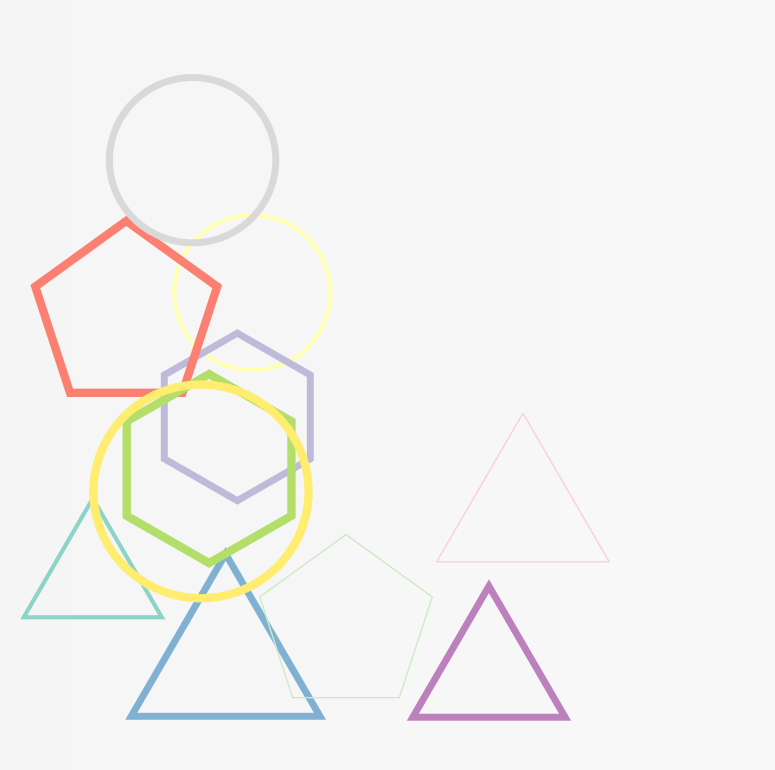[{"shape": "triangle", "thickness": 1.5, "radius": 0.51, "center": [0.12, 0.25]}, {"shape": "circle", "thickness": 1.5, "radius": 0.5, "center": [0.326, 0.62]}, {"shape": "hexagon", "thickness": 2.5, "radius": 0.54, "center": [0.306, 0.459]}, {"shape": "pentagon", "thickness": 3, "radius": 0.62, "center": [0.163, 0.59]}, {"shape": "triangle", "thickness": 2.5, "radius": 0.7, "center": [0.291, 0.14]}, {"shape": "hexagon", "thickness": 3, "radius": 0.61, "center": [0.27, 0.391]}, {"shape": "triangle", "thickness": 0.5, "radius": 0.64, "center": [0.675, 0.335]}, {"shape": "circle", "thickness": 2.5, "radius": 0.54, "center": [0.249, 0.792]}, {"shape": "triangle", "thickness": 2.5, "radius": 0.57, "center": [0.631, 0.125]}, {"shape": "pentagon", "thickness": 0.5, "radius": 0.59, "center": [0.446, 0.189]}, {"shape": "circle", "thickness": 3, "radius": 0.69, "center": [0.259, 0.362]}]